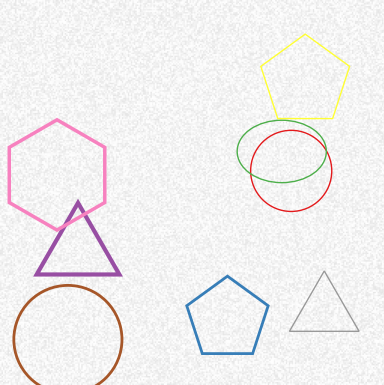[{"shape": "circle", "thickness": 1, "radius": 0.53, "center": [0.756, 0.556]}, {"shape": "pentagon", "thickness": 2, "radius": 0.56, "center": [0.591, 0.171]}, {"shape": "oval", "thickness": 1, "radius": 0.58, "center": [0.732, 0.607]}, {"shape": "triangle", "thickness": 3, "radius": 0.62, "center": [0.203, 0.349]}, {"shape": "pentagon", "thickness": 1, "radius": 0.61, "center": [0.793, 0.79]}, {"shape": "circle", "thickness": 2, "radius": 0.7, "center": [0.176, 0.118]}, {"shape": "hexagon", "thickness": 2.5, "radius": 0.72, "center": [0.148, 0.546]}, {"shape": "triangle", "thickness": 1, "radius": 0.52, "center": [0.842, 0.192]}]